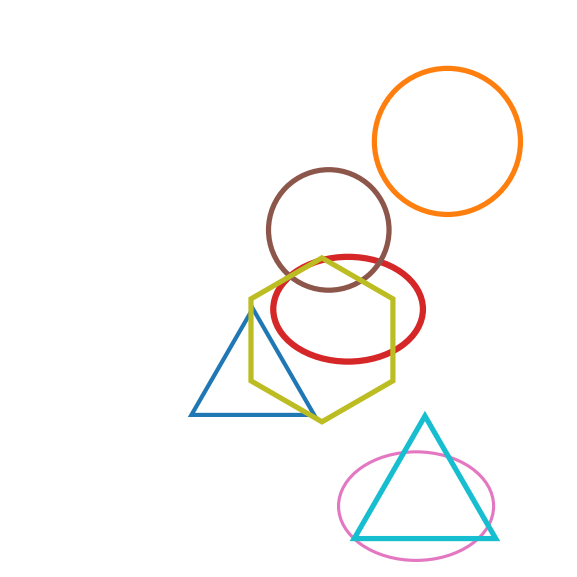[{"shape": "triangle", "thickness": 2, "radius": 0.61, "center": [0.438, 0.342]}, {"shape": "circle", "thickness": 2.5, "radius": 0.63, "center": [0.775, 0.754]}, {"shape": "oval", "thickness": 3, "radius": 0.65, "center": [0.603, 0.464]}, {"shape": "circle", "thickness": 2.5, "radius": 0.52, "center": [0.569, 0.601]}, {"shape": "oval", "thickness": 1.5, "radius": 0.67, "center": [0.72, 0.123]}, {"shape": "hexagon", "thickness": 2.5, "radius": 0.71, "center": [0.557, 0.411]}, {"shape": "triangle", "thickness": 2.5, "radius": 0.71, "center": [0.736, 0.137]}]